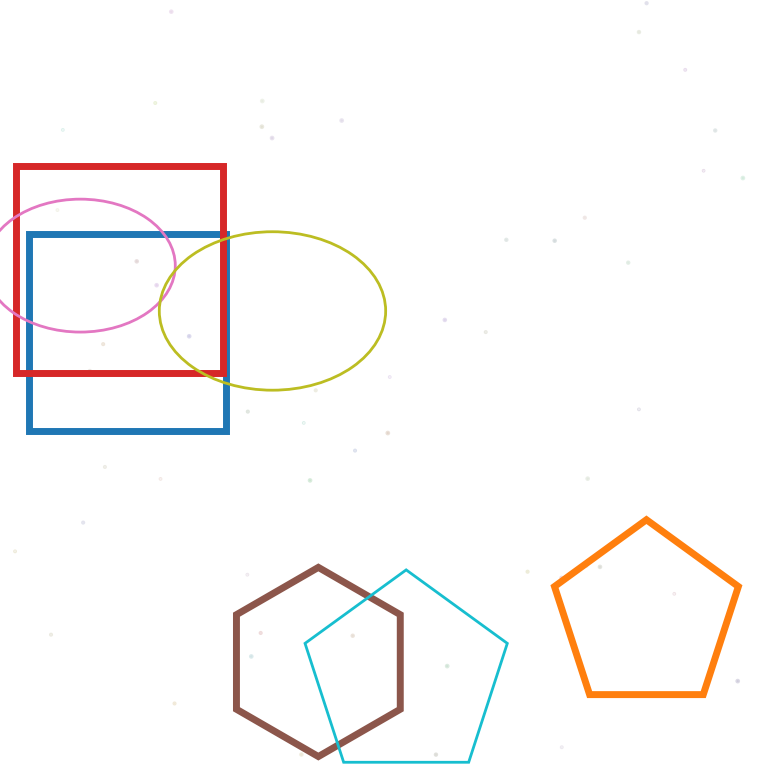[{"shape": "square", "thickness": 2.5, "radius": 0.64, "center": [0.165, 0.568]}, {"shape": "pentagon", "thickness": 2.5, "radius": 0.63, "center": [0.84, 0.199]}, {"shape": "square", "thickness": 2.5, "radius": 0.67, "center": [0.155, 0.65]}, {"shape": "hexagon", "thickness": 2.5, "radius": 0.61, "center": [0.413, 0.14]}, {"shape": "oval", "thickness": 1, "radius": 0.62, "center": [0.104, 0.655]}, {"shape": "oval", "thickness": 1, "radius": 0.73, "center": [0.354, 0.596]}, {"shape": "pentagon", "thickness": 1, "radius": 0.69, "center": [0.527, 0.122]}]